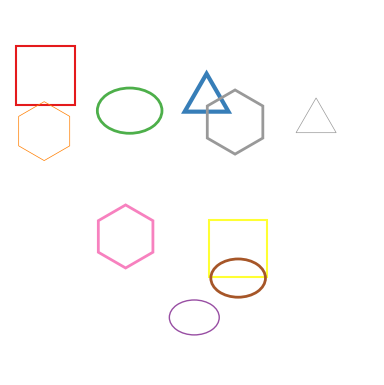[{"shape": "square", "thickness": 1.5, "radius": 0.39, "center": [0.118, 0.804]}, {"shape": "triangle", "thickness": 3, "radius": 0.33, "center": [0.537, 0.743]}, {"shape": "oval", "thickness": 2, "radius": 0.42, "center": [0.337, 0.713]}, {"shape": "oval", "thickness": 1, "radius": 0.32, "center": [0.505, 0.175]}, {"shape": "hexagon", "thickness": 0.5, "radius": 0.38, "center": [0.115, 0.659]}, {"shape": "square", "thickness": 1.5, "radius": 0.37, "center": [0.618, 0.355]}, {"shape": "oval", "thickness": 2, "radius": 0.35, "center": [0.619, 0.278]}, {"shape": "hexagon", "thickness": 2, "radius": 0.41, "center": [0.326, 0.386]}, {"shape": "hexagon", "thickness": 2, "radius": 0.42, "center": [0.611, 0.683]}, {"shape": "triangle", "thickness": 0.5, "radius": 0.3, "center": [0.821, 0.685]}]